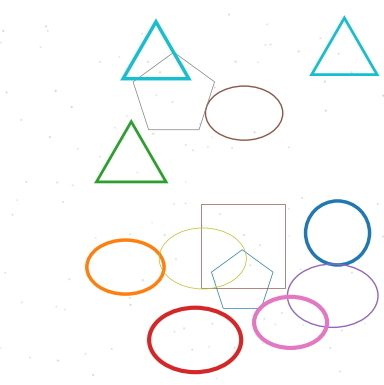[{"shape": "circle", "thickness": 2.5, "radius": 0.42, "center": [0.877, 0.395]}, {"shape": "pentagon", "thickness": 0.5, "radius": 0.42, "center": [0.629, 0.267]}, {"shape": "oval", "thickness": 2.5, "radius": 0.5, "center": [0.326, 0.306]}, {"shape": "triangle", "thickness": 2, "radius": 0.52, "center": [0.341, 0.58]}, {"shape": "oval", "thickness": 3, "radius": 0.6, "center": [0.507, 0.117]}, {"shape": "oval", "thickness": 1, "radius": 0.59, "center": [0.864, 0.232]}, {"shape": "square", "thickness": 0.5, "radius": 0.54, "center": [0.631, 0.36]}, {"shape": "oval", "thickness": 1, "radius": 0.5, "center": [0.634, 0.706]}, {"shape": "oval", "thickness": 3, "radius": 0.47, "center": [0.755, 0.163]}, {"shape": "pentagon", "thickness": 0.5, "radius": 0.56, "center": [0.452, 0.753]}, {"shape": "oval", "thickness": 0.5, "radius": 0.57, "center": [0.527, 0.329]}, {"shape": "triangle", "thickness": 2, "radius": 0.49, "center": [0.895, 0.855]}, {"shape": "triangle", "thickness": 2.5, "radius": 0.49, "center": [0.405, 0.845]}]